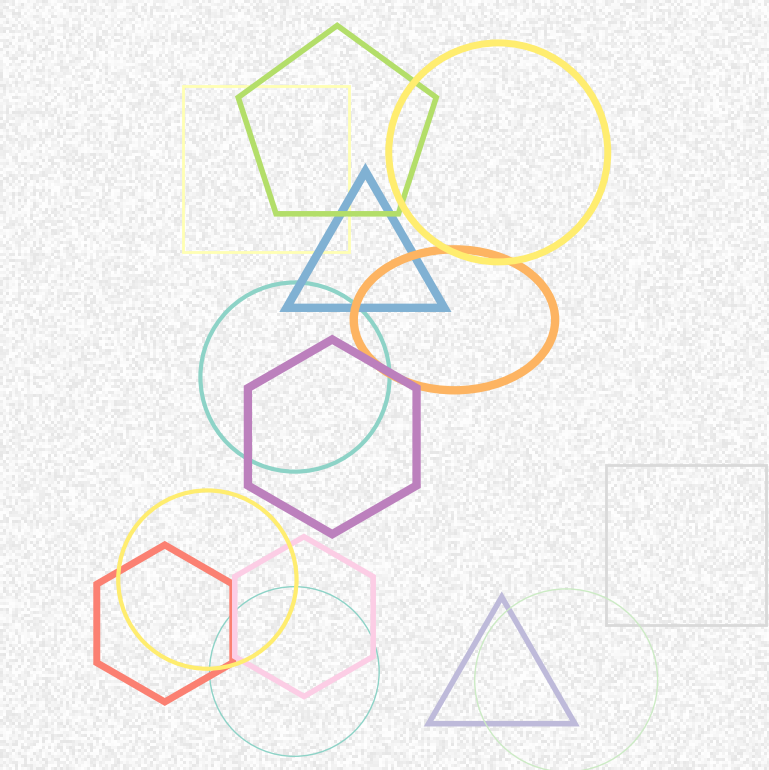[{"shape": "circle", "thickness": 0.5, "radius": 0.55, "center": [0.382, 0.128]}, {"shape": "circle", "thickness": 1.5, "radius": 0.61, "center": [0.383, 0.51]}, {"shape": "square", "thickness": 1, "radius": 0.54, "center": [0.346, 0.78]}, {"shape": "triangle", "thickness": 2, "radius": 0.55, "center": [0.652, 0.115]}, {"shape": "hexagon", "thickness": 2.5, "radius": 0.51, "center": [0.214, 0.19]}, {"shape": "triangle", "thickness": 3, "radius": 0.59, "center": [0.475, 0.659]}, {"shape": "oval", "thickness": 3, "radius": 0.65, "center": [0.59, 0.585]}, {"shape": "pentagon", "thickness": 2, "radius": 0.68, "center": [0.438, 0.832]}, {"shape": "hexagon", "thickness": 2, "radius": 0.52, "center": [0.395, 0.199]}, {"shape": "square", "thickness": 1, "radius": 0.52, "center": [0.891, 0.292]}, {"shape": "hexagon", "thickness": 3, "radius": 0.63, "center": [0.431, 0.433]}, {"shape": "circle", "thickness": 0.5, "radius": 0.59, "center": [0.735, 0.116]}, {"shape": "circle", "thickness": 2.5, "radius": 0.71, "center": [0.647, 0.802]}, {"shape": "circle", "thickness": 1.5, "radius": 0.58, "center": [0.269, 0.247]}]